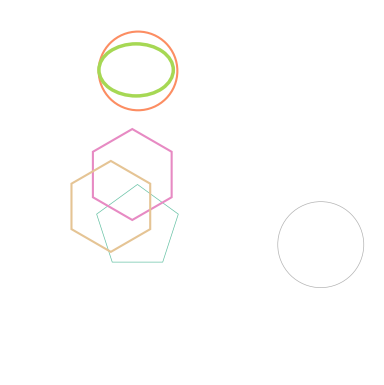[{"shape": "pentagon", "thickness": 0.5, "radius": 0.56, "center": [0.357, 0.409]}, {"shape": "circle", "thickness": 1.5, "radius": 0.51, "center": [0.358, 0.816]}, {"shape": "hexagon", "thickness": 1.5, "radius": 0.59, "center": [0.344, 0.547]}, {"shape": "oval", "thickness": 2.5, "radius": 0.48, "center": [0.354, 0.818]}, {"shape": "hexagon", "thickness": 1.5, "radius": 0.59, "center": [0.288, 0.464]}, {"shape": "circle", "thickness": 0.5, "radius": 0.56, "center": [0.833, 0.365]}]